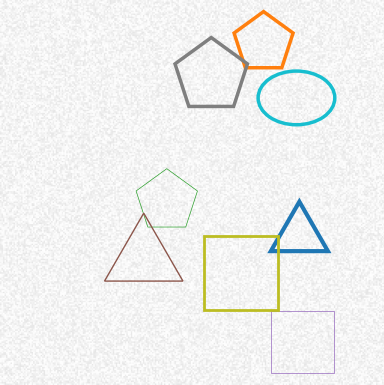[{"shape": "triangle", "thickness": 3, "radius": 0.43, "center": [0.778, 0.39]}, {"shape": "pentagon", "thickness": 2.5, "radius": 0.4, "center": [0.685, 0.889]}, {"shape": "pentagon", "thickness": 0.5, "radius": 0.42, "center": [0.433, 0.478]}, {"shape": "square", "thickness": 0.5, "radius": 0.41, "center": [0.786, 0.112]}, {"shape": "triangle", "thickness": 1, "radius": 0.59, "center": [0.373, 0.329]}, {"shape": "pentagon", "thickness": 2.5, "radius": 0.49, "center": [0.549, 0.804]}, {"shape": "square", "thickness": 2, "radius": 0.48, "center": [0.627, 0.29]}, {"shape": "oval", "thickness": 2.5, "radius": 0.5, "center": [0.77, 0.746]}]